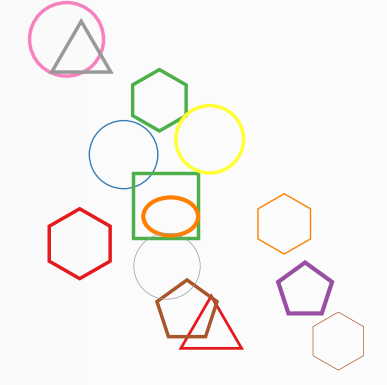[{"shape": "hexagon", "thickness": 2.5, "radius": 0.45, "center": [0.206, 0.367]}, {"shape": "triangle", "thickness": 2, "radius": 0.45, "center": [0.545, 0.14]}, {"shape": "circle", "thickness": 1, "radius": 0.44, "center": [0.319, 0.598]}, {"shape": "square", "thickness": 2.5, "radius": 0.42, "center": [0.427, 0.467]}, {"shape": "hexagon", "thickness": 2.5, "radius": 0.4, "center": [0.411, 0.74]}, {"shape": "pentagon", "thickness": 3, "radius": 0.37, "center": [0.787, 0.245]}, {"shape": "hexagon", "thickness": 1, "radius": 0.39, "center": [0.734, 0.419]}, {"shape": "oval", "thickness": 3, "radius": 0.35, "center": [0.441, 0.438]}, {"shape": "circle", "thickness": 2.5, "radius": 0.44, "center": [0.541, 0.638]}, {"shape": "hexagon", "thickness": 0.5, "radius": 0.38, "center": [0.873, 0.114]}, {"shape": "pentagon", "thickness": 2.5, "radius": 0.41, "center": [0.483, 0.191]}, {"shape": "circle", "thickness": 2.5, "radius": 0.48, "center": [0.172, 0.898]}, {"shape": "circle", "thickness": 0.5, "radius": 0.43, "center": [0.431, 0.308]}, {"shape": "triangle", "thickness": 2.5, "radius": 0.44, "center": [0.21, 0.857]}]